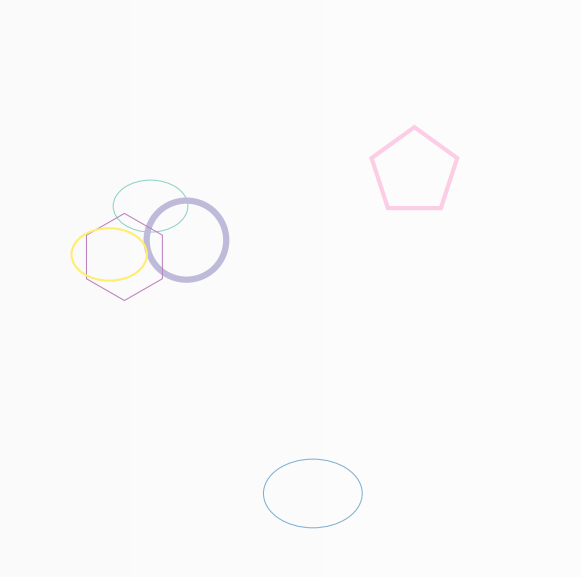[{"shape": "oval", "thickness": 0.5, "radius": 0.32, "center": [0.259, 0.642]}, {"shape": "circle", "thickness": 3, "radius": 0.34, "center": [0.321, 0.583]}, {"shape": "oval", "thickness": 0.5, "radius": 0.42, "center": [0.538, 0.145]}, {"shape": "pentagon", "thickness": 2, "radius": 0.39, "center": [0.713, 0.701]}, {"shape": "hexagon", "thickness": 0.5, "radius": 0.38, "center": [0.214, 0.554]}, {"shape": "oval", "thickness": 1, "radius": 0.32, "center": [0.188, 0.559]}]